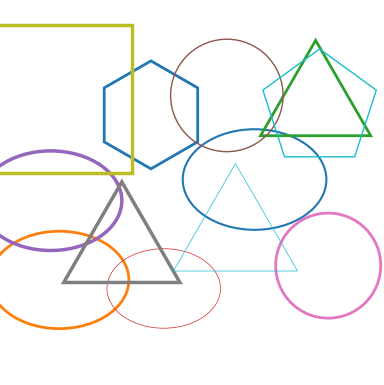[{"shape": "oval", "thickness": 1.5, "radius": 0.93, "center": [0.661, 0.534]}, {"shape": "hexagon", "thickness": 2, "radius": 0.7, "center": [0.392, 0.702]}, {"shape": "oval", "thickness": 2, "radius": 0.9, "center": [0.154, 0.273]}, {"shape": "triangle", "thickness": 2, "radius": 0.83, "center": [0.82, 0.73]}, {"shape": "oval", "thickness": 0.5, "radius": 0.74, "center": [0.425, 0.251]}, {"shape": "oval", "thickness": 2.5, "radius": 0.92, "center": [0.132, 0.479]}, {"shape": "circle", "thickness": 1, "radius": 0.73, "center": [0.589, 0.752]}, {"shape": "circle", "thickness": 2, "radius": 0.68, "center": [0.852, 0.31]}, {"shape": "triangle", "thickness": 2.5, "radius": 0.87, "center": [0.316, 0.353]}, {"shape": "square", "thickness": 2.5, "radius": 0.96, "center": [0.15, 0.743]}, {"shape": "triangle", "thickness": 0.5, "radius": 0.93, "center": [0.612, 0.389]}, {"shape": "pentagon", "thickness": 1, "radius": 0.77, "center": [0.83, 0.718]}]